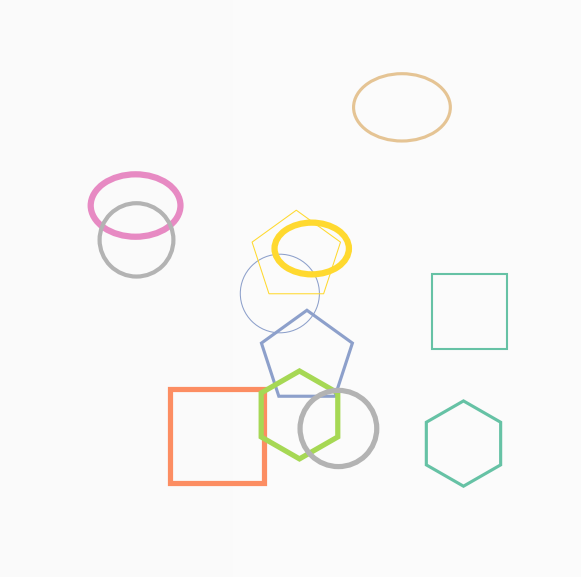[{"shape": "square", "thickness": 1, "radius": 0.32, "center": [0.808, 0.46]}, {"shape": "hexagon", "thickness": 1.5, "radius": 0.37, "center": [0.797, 0.231]}, {"shape": "square", "thickness": 2.5, "radius": 0.41, "center": [0.373, 0.245]}, {"shape": "pentagon", "thickness": 1.5, "radius": 0.41, "center": [0.528, 0.38]}, {"shape": "circle", "thickness": 0.5, "radius": 0.34, "center": [0.481, 0.491]}, {"shape": "oval", "thickness": 3, "radius": 0.39, "center": [0.233, 0.643]}, {"shape": "hexagon", "thickness": 2.5, "radius": 0.38, "center": [0.515, 0.281]}, {"shape": "oval", "thickness": 3, "radius": 0.32, "center": [0.536, 0.569]}, {"shape": "pentagon", "thickness": 0.5, "radius": 0.4, "center": [0.51, 0.555]}, {"shape": "oval", "thickness": 1.5, "radius": 0.42, "center": [0.692, 0.813]}, {"shape": "circle", "thickness": 2.5, "radius": 0.33, "center": [0.582, 0.257]}, {"shape": "circle", "thickness": 2, "radius": 0.32, "center": [0.235, 0.584]}]